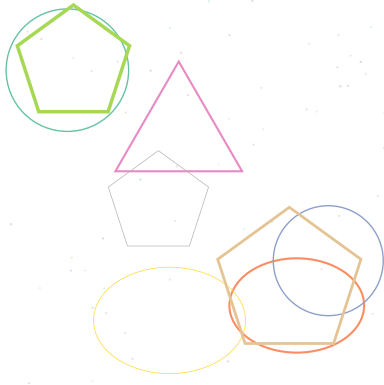[{"shape": "circle", "thickness": 1, "radius": 0.8, "center": [0.175, 0.818]}, {"shape": "oval", "thickness": 1.5, "radius": 0.87, "center": [0.771, 0.207]}, {"shape": "circle", "thickness": 1, "radius": 0.71, "center": [0.853, 0.323]}, {"shape": "triangle", "thickness": 1.5, "radius": 0.95, "center": [0.464, 0.65]}, {"shape": "pentagon", "thickness": 2.5, "radius": 0.77, "center": [0.191, 0.834]}, {"shape": "oval", "thickness": 0.5, "radius": 0.99, "center": [0.44, 0.168]}, {"shape": "pentagon", "thickness": 2, "radius": 0.98, "center": [0.752, 0.266]}, {"shape": "pentagon", "thickness": 0.5, "radius": 0.68, "center": [0.412, 0.472]}]